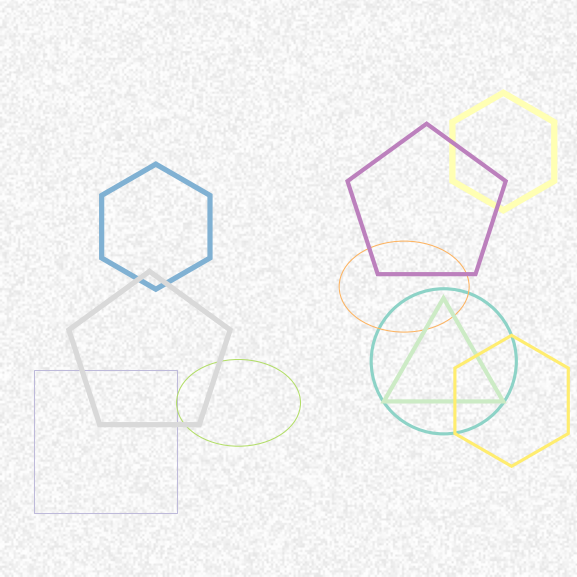[{"shape": "circle", "thickness": 1.5, "radius": 0.63, "center": [0.768, 0.373]}, {"shape": "hexagon", "thickness": 3, "radius": 0.51, "center": [0.872, 0.737]}, {"shape": "square", "thickness": 0.5, "radius": 0.62, "center": [0.182, 0.234]}, {"shape": "hexagon", "thickness": 2.5, "radius": 0.54, "center": [0.27, 0.607]}, {"shape": "oval", "thickness": 0.5, "radius": 0.56, "center": [0.7, 0.503]}, {"shape": "oval", "thickness": 0.5, "radius": 0.54, "center": [0.413, 0.302]}, {"shape": "pentagon", "thickness": 2.5, "radius": 0.73, "center": [0.259, 0.383]}, {"shape": "pentagon", "thickness": 2, "radius": 0.72, "center": [0.739, 0.641]}, {"shape": "triangle", "thickness": 2, "radius": 0.6, "center": [0.768, 0.364]}, {"shape": "hexagon", "thickness": 1.5, "radius": 0.57, "center": [0.886, 0.305]}]